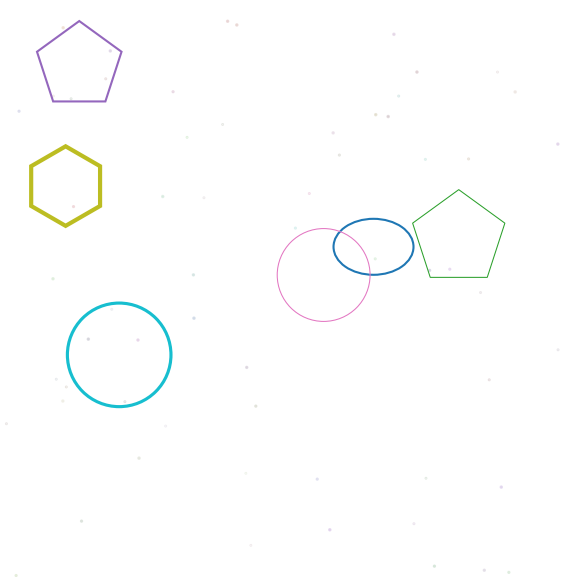[{"shape": "oval", "thickness": 1, "radius": 0.35, "center": [0.647, 0.572]}, {"shape": "pentagon", "thickness": 0.5, "radius": 0.42, "center": [0.794, 0.587]}, {"shape": "pentagon", "thickness": 1, "radius": 0.38, "center": [0.137, 0.886]}, {"shape": "circle", "thickness": 0.5, "radius": 0.4, "center": [0.56, 0.523]}, {"shape": "hexagon", "thickness": 2, "radius": 0.34, "center": [0.114, 0.677]}, {"shape": "circle", "thickness": 1.5, "radius": 0.45, "center": [0.206, 0.385]}]